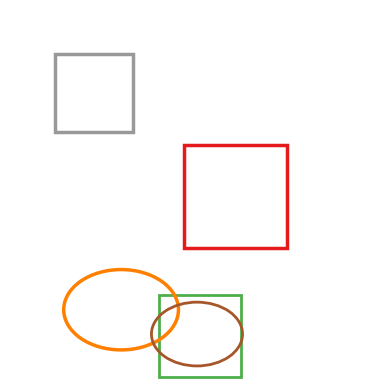[{"shape": "square", "thickness": 2.5, "radius": 0.67, "center": [0.612, 0.489]}, {"shape": "square", "thickness": 2, "radius": 0.53, "center": [0.519, 0.127]}, {"shape": "oval", "thickness": 2.5, "radius": 0.75, "center": [0.315, 0.195]}, {"shape": "oval", "thickness": 2, "radius": 0.59, "center": [0.512, 0.132]}, {"shape": "square", "thickness": 2.5, "radius": 0.51, "center": [0.244, 0.759]}]